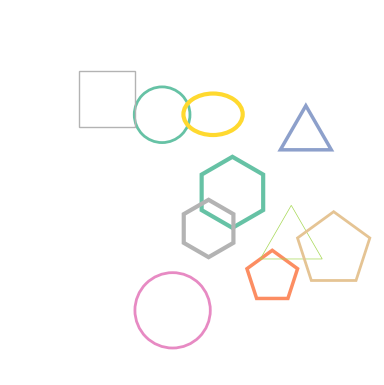[{"shape": "circle", "thickness": 2, "radius": 0.36, "center": [0.421, 0.702]}, {"shape": "hexagon", "thickness": 3, "radius": 0.46, "center": [0.604, 0.5]}, {"shape": "pentagon", "thickness": 2.5, "radius": 0.35, "center": [0.707, 0.281]}, {"shape": "triangle", "thickness": 2.5, "radius": 0.38, "center": [0.794, 0.649]}, {"shape": "circle", "thickness": 2, "radius": 0.49, "center": [0.448, 0.194]}, {"shape": "triangle", "thickness": 0.5, "radius": 0.46, "center": [0.757, 0.374]}, {"shape": "oval", "thickness": 3, "radius": 0.38, "center": [0.553, 0.703]}, {"shape": "pentagon", "thickness": 2, "radius": 0.49, "center": [0.867, 0.351]}, {"shape": "hexagon", "thickness": 3, "radius": 0.37, "center": [0.542, 0.407]}, {"shape": "square", "thickness": 1, "radius": 0.36, "center": [0.278, 0.743]}]